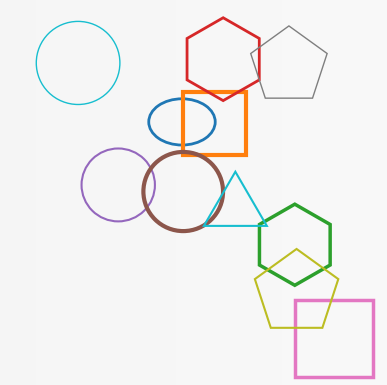[{"shape": "oval", "thickness": 2, "radius": 0.43, "center": [0.47, 0.683]}, {"shape": "square", "thickness": 3, "radius": 0.41, "center": [0.553, 0.68]}, {"shape": "hexagon", "thickness": 2.5, "radius": 0.53, "center": [0.761, 0.364]}, {"shape": "hexagon", "thickness": 2, "radius": 0.54, "center": [0.576, 0.846]}, {"shape": "circle", "thickness": 1.5, "radius": 0.47, "center": [0.305, 0.52]}, {"shape": "circle", "thickness": 3, "radius": 0.51, "center": [0.473, 0.503]}, {"shape": "square", "thickness": 2.5, "radius": 0.5, "center": [0.861, 0.121]}, {"shape": "pentagon", "thickness": 1, "radius": 0.52, "center": [0.746, 0.829]}, {"shape": "pentagon", "thickness": 1.5, "radius": 0.57, "center": [0.765, 0.24]}, {"shape": "triangle", "thickness": 1.5, "radius": 0.47, "center": [0.607, 0.46]}, {"shape": "circle", "thickness": 1, "radius": 0.54, "center": [0.202, 0.837]}]